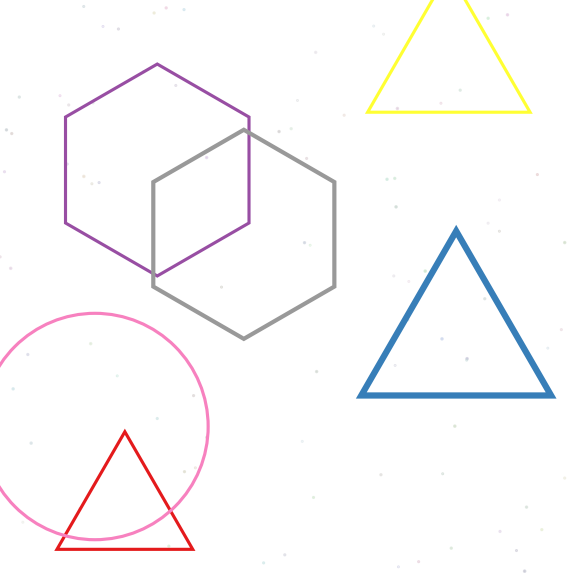[{"shape": "triangle", "thickness": 1.5, "radius": 0.68, "center": [0.216, 0.116]}, {"shape": "triangle", "thickness": 3, "radius": 0.95, "center": [0.79, 0.409]}, {"shape": "hexagon", "thickness": 1.5, "radius": 0.92, "center": [0.272, 0.705]}, {"shape": "triangle", "thickness": 1.5, "radius": 0.81, "center": [0.777, 0.886]}, {"shape": "circle", "thickness": 1.5, "radius": 0.98, "center": [0.164, 0.261]}, {"shape": "hexagon", "thickness": 2, "radius": 0.91, "center": [0.422, 0.593]}]